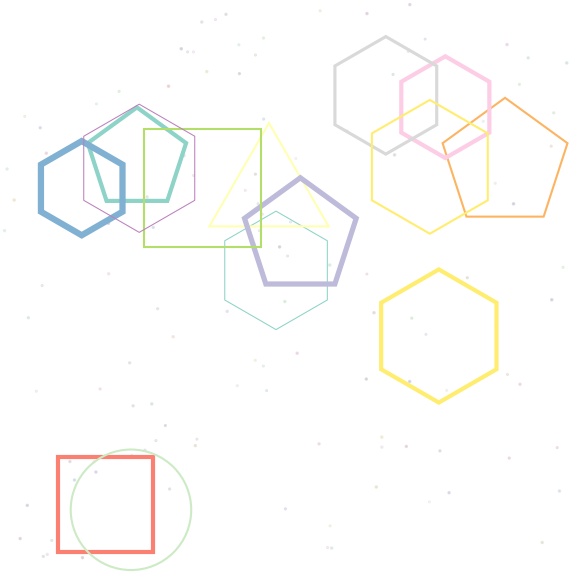[{"shape": "hexagon", "thickness": 0.5, "radius": 0.51, "center": [0.478, 0.531]}, {"shape": "pentagon", "thickness": 2, "radius": 0.45, "center": [0.237, 0.724]}, {"shape": "triangle", "thickness": 1, "radius": 0.6, "center": [0.466, 0.667]}, {"shape": "pentagon", "thickness": 2.5, "radius": 0.51, "center": [0.52, 0.59]}, {"shape": "square", "thickness": 2, "radius": 0.41, "center": [0.183, 0.126]}, {"shape": "hexagon", "thickness": 3, "radius": 0.41, "center": [0.142, 0.673]}, {"shape": "pentagon", "thickness": 1, "radius": 0.57, "center": [0.875, 0.716]}, {"shape": "square", "thickness": 1, "radius": 0.51, "center": [0.351, 0.674]}, {"shape": "hexagon", "thickness": 2, "radius": 0.44, "center": [0.771, 0.814]}, {"shape": "hexagon", "thickness": 1.5, "radius": 0.51, "center": [0.668, 0.834]}, {"shape": "hexagon", "thickness": 0.5, "radius": 0.55, "center": [0.241, 0.708]}, {"shape": "circle", "thickness": 1, "radius": 0.52, "center": [0.227, 0.116]}, {"shape": "hexagon", "thickness": 1, "radius": 0.58, "center": [0.744, 0.71]}, {"shape": "hexagon", "thickness": 2, "radius": 0.58, "center": [0.76, 0.417]}]